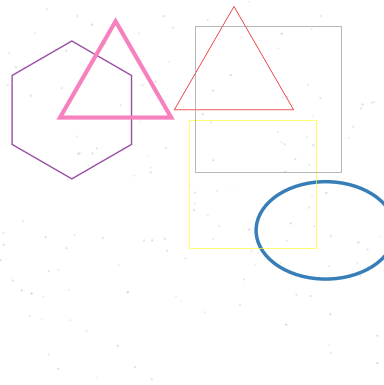[{"shape": "triangle", "thickness": 0.5, "radius": 0.89, "center": [0.608, 0.804]}, {"shape": "oval", "thickness": 2.5, "radius": 0.9, "center": [0.846, 0.402]}, {"shape": "hexagon", "thickness": 1, "radius": 0.9, "center": [0.187, 0.714]}, {"shape": "square", "thickness": 0.5, "radius": 0.83, "center": [0.656, 0.521]}, {"shape": "triangle", "thickness": 3, "radius": 0.83, "center": [0.3, 0.778]}, {"shape": "square", "thickness": 0.5, "radius": 0.95, "center": [0.696, 0.743]}]